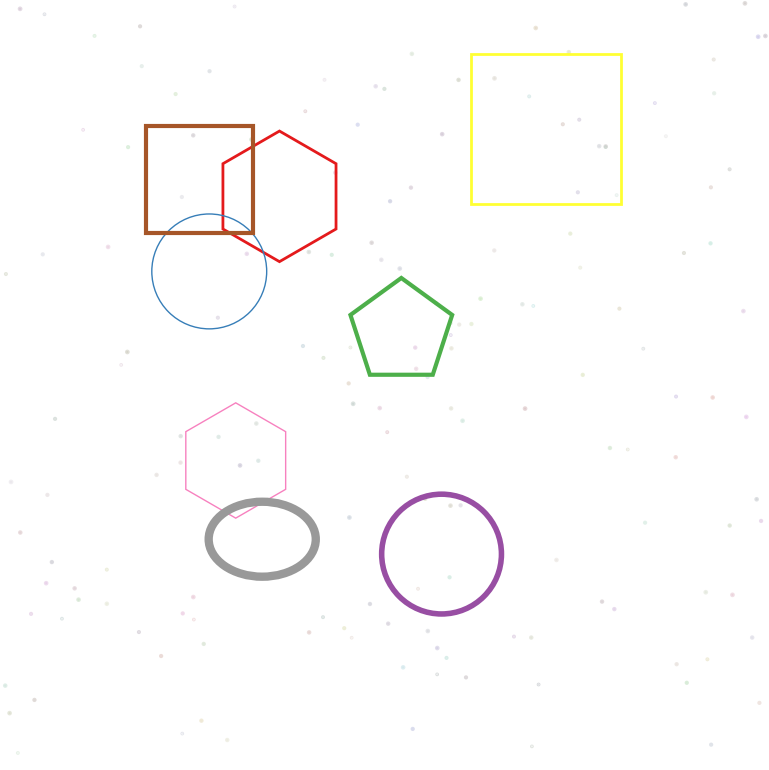[{"shape": "hexagon", "thickness": 1, "radius": 0.42, "center": [0.363, 0.745]}, {"shape": "circle", "thickness": 0.5, "radius": 0.37, "center": [0.272, 0.648]}, {"shape": "pentagon", "thickness": 1.5, "radius": 0.35, "center": [0.521, 0.57]}, {"shape": "circle", "thickness": 2, "radius": 0.39, "center": [0.573, 0.28]}, {"shape": "square", "thickness": 1, "radius": 0.49, "center": [0.709, 0.832]}, {"shape": "square", "thickness": 1.5, "radius": 0.35, "center": [0.259, 0.767]}, {"shape": "hexagon", "thickness": 0.5, "radius": 0.37, "center": [0.306, 0.402]}, {"shape": "oval", "thickness": 3, "radius": 0.35, "center": [0.341, 0.3]}]